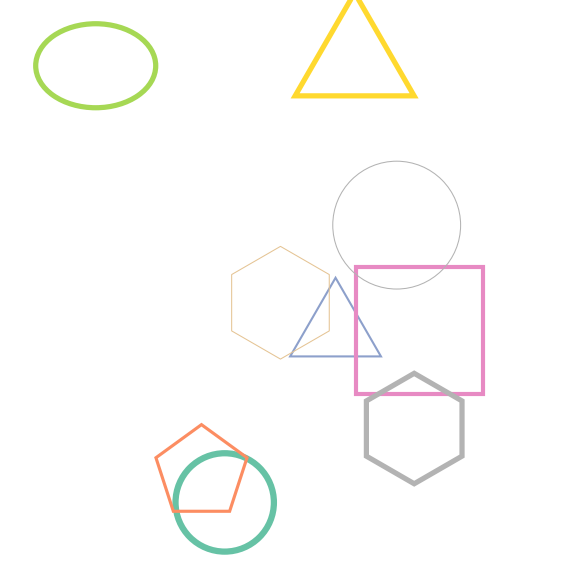[{"shape": "circle", "thickness": 3, "radius": 0.43, "center": [0.389, 0.129]}, {"shape": "pentagon", "thickness": 1.5, "radius": 0.41, "center": [0.349, 0.181]}, {"shape": "triangle", "thickness": 1, "radius": 0.45, "center": [0.581, 0.427]}, {"shape": "square", "thickness": 2, "radius": 0.55, "center": [0.726, 0.426]}, {"shape": "oval", "thickness": 2.5, "radius": 0.52, "center": [0.166, 0.885]}, {"shape": "triangle", "thickness": 2.5, "radius": 0.59, "center": [0.614, 0.893]}, {"shape": "hexagon", "thickness": 0.5, "radius": 0.49, "center": [0.486, 0.475]}, {"shape": "hexagon", "thickness": 2.5, "radius": 0.48, "center": [0.717, 0.257]}, {"shape": "circle", "thickness": 0.5, "radius": 0.55, "center": [0.687, 0.609]}]